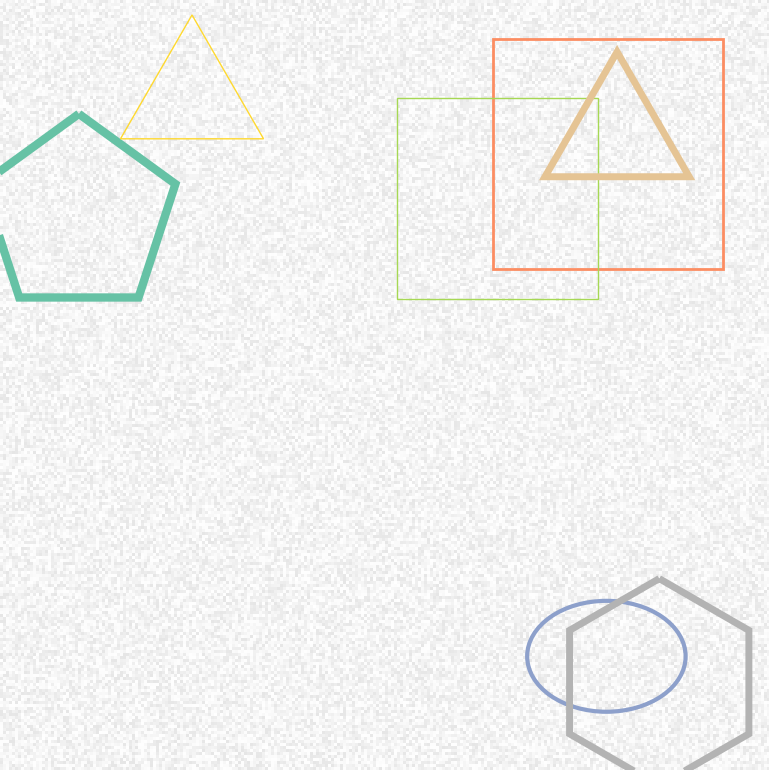[{"shape": "pentagon", "thickness": 3, "radius": 0.66, "center": [0.102, 0.72]}, {"shape": "square", "thickness": 1, "radius": 0.75, "center": [0.789, 0.8]}, {"shape": "oval", "thickness": 1.5, "radius": 0.51, "center": [0.788, 0.148]}, {"shape": "square", "thickness": 0.5, "radius": 0.65, "center": [0.646, 0.743]}, {"shape": "triangle", "thickness": 0.5, "radius": 0.54, "center": [0.249, 0.873]}, {"shape": "triangle", "thickness": 2.5, "radius": 0.54, "center": [0.801, 0.825]}, {"shape": "hexagon", "thickness": 2.5, "radius": 0.67, "center": [0.856, 0.114]}]